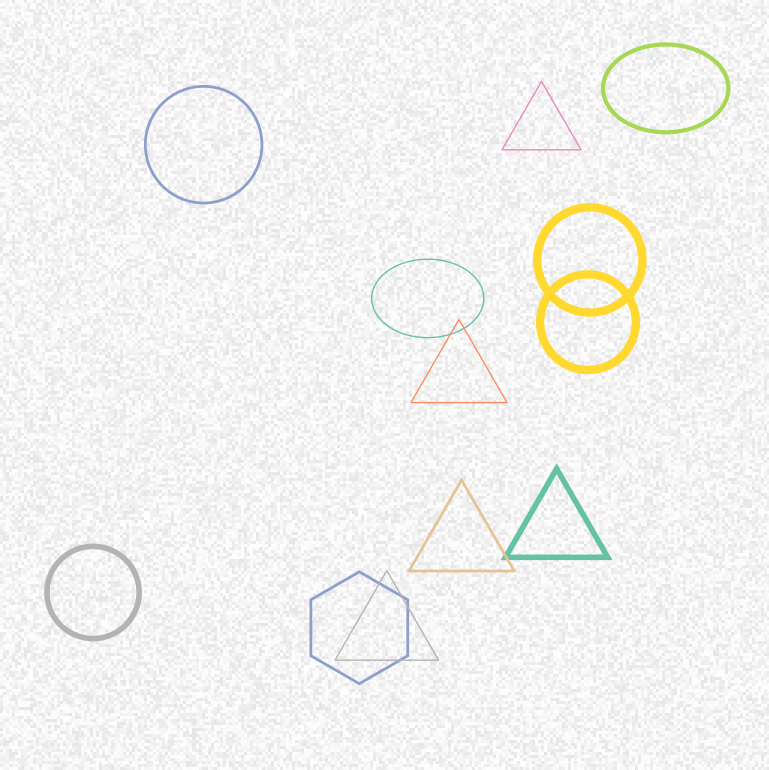[{"shape": "triangle", "thickness": 2, "radius": 0.38, "center": [0.723, 0.315]}, {"shape": "oval", "thickness": 0.5, "radius": 0.36, "center": [0.556, 0.612]}, {"shape": "triangle", "thickness": 0.5, "radius": 0.36, "center": [0.596, 0.513]}, {"shape": "hexagon", "thickness": 1, "radius": 0.36, "center": [0.467, 0.185]}, {"shape": "circle", "thickness": 1, "radius": 0.38, "center": [0.264, 0.812]}, {"shape": "triangle", "thickness": 0.5, "radius": 0.3, "center": [0.703, 0.835]}, {"shape": "oval", "thickness": 1.5, "radius": 0.41, "center": [0.865, 0.885]}, {"shape": "circle", "thickness": 3, "radius": 0.31, "center": [0.764, 0.582]}, {"shape": "circle", "thickness": 3, "radius": 0.34, "center": [0.766, 0.662]}, {"shape": "triangle", "thickness": 1, "radius": 0.39, "center": [0.599, 0.298]}, {"shape": "circle", "thickness": 2, "radius": 0.3, "center": [0.121, 0.231]}, {"shape": "triangle", "thickness": 0.5, "radius": 0.39, "center": [0.502, 0.181]}]